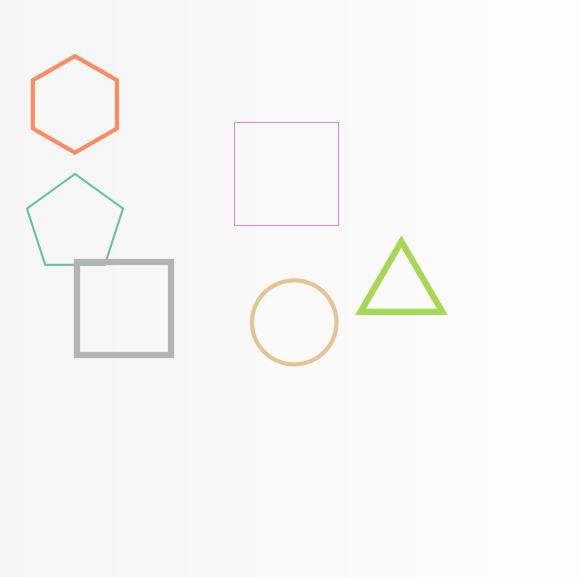[{"shape": "pentagon", "thickness": 1, "radius": 0.43, "center": [0.129, 0.611]}, {"shape": "hexagon", "thickness": 2, "radius": 0.42, "center": [0.129, 0.818]}, {"shape": "square", "thickness": 0.5, "radius": 0.45, "center": [0.493, 0.699]}, {"shape": "triangle", "thickness": 3, "radius": 0.41, "center": [0.691, 0.5]}, {"shape": "circle", "thickness": 2, "radius": 0.36, "center": [0.506, 0.441]}, {"shape": "square", "thickness": 3, "radius": 0.4, "center": [0.214, 0.465]}]